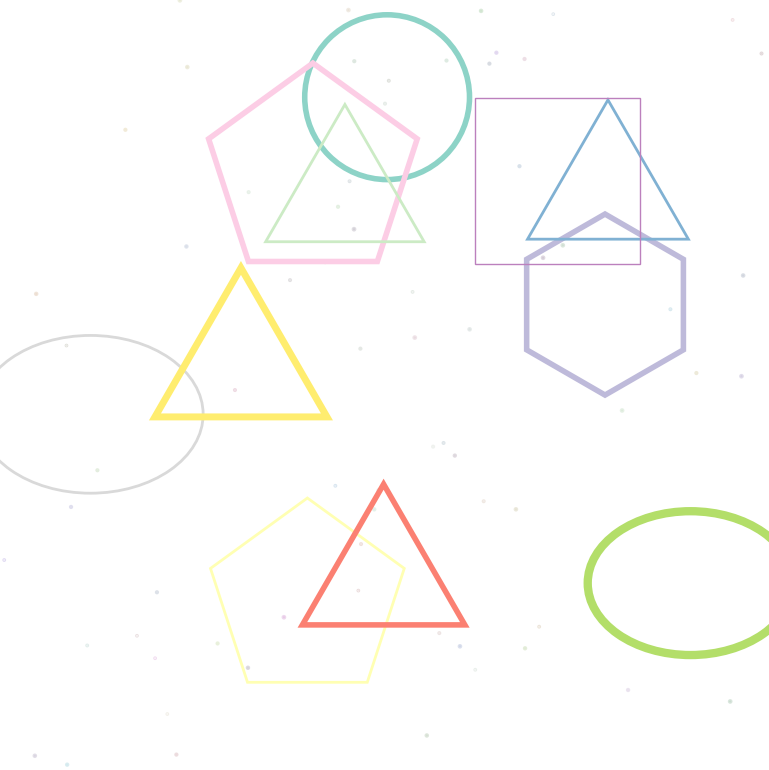[{"shape": "circle", "thickness": 2, "radius": 0.54, "center": [0.503, 0.874]}, {"shape": "pentagon", "thickness": 1, "radius": 0.66, "center": [0.399, 0.221]}, {"shape": "hexagon", "thickness": 2, "radius": 0.59, "center": [0.786, 0.604]}, {"shape": "triangle", "thickness": 2, "radius": 0.61, "center": [0.498, 0.249]}, {"shape": "triangle", "thickness": 1, "radius": 0.6, "center": [0.79, 0.75]}, {"shape": "oval", "thickness": 3, "radius": 0.67, "center": [0.897, 0.243]}, {"shape": "pentagon", "thickness": 2, "radius": 0.71, "center": [0.406, 0.776]}, {"shape": "oval", "thickness": 1, "radius": 0.73, "center": [0.117, 0.462]}, {"shape": "square", "thickness": 0.5, "radius": 0.54, "center": [0.724, 0.765]}, {"shape": "triangle", "thickness": 1, "radius": 0.59, "center": [0.448, 0.745]}, {"shape": "triangle", "thickness": 2.5, "radius": 0.64, "center": [0.313, 0.523]}]